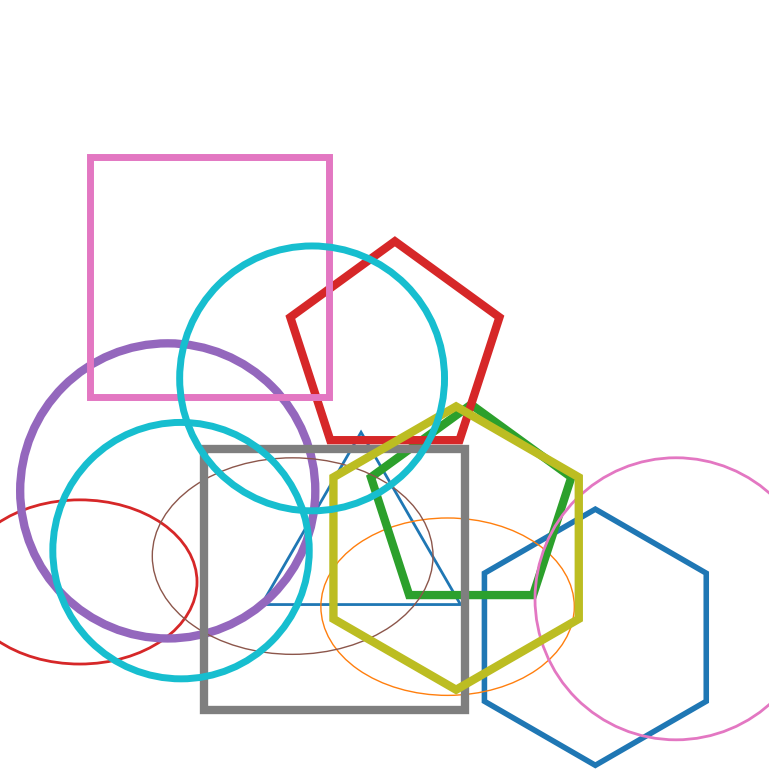[{"shape": "triangle", "thickness": 1, "radius": 0.75, "center": [0.469, 0.289]}, {"shape": "hexagon", "thickness": 2, "radius": 0.83, "center": [0.773, 0.172]}, {"shape": "oval", "thickness": 0.5, "radius": 0.82, "center": [0.581, 0.212]}, {"shape": "pentagon", "thickness": 3, "radius": 0.68, "center": [0.612, 0.338]}, {"shape": "pentagon", "thickness": 3, "radius": 0.71, "center": [0.513, 0.544]}, {"shape": "oval", "thickness": 1, "radius": 0.76, "center": [0.104, 0.244]}, {"shape": "circle", "thickness": 3, "radius": 0.96, "center": [0.218, 0.362]}, {"shape": "oval", "thickness": 0.5, "radius": 0.91, "center": [0.38, 0.278]}, {"shape": "square", "thickness": 2.5, "radius": 0.78, "center": [0.272, 0.64]}, {"shape": "circle", "thickness": 1, "radius": 0.92, "center": [0.878, 0.222]}, {"shape": "square", "thickness": 3, "radius": 0.85, "center": [0.434, 0.247]}, {"shape": "hexagon", "thickness": 3, "radius": 0.92, "center": [0.592, 0.288]}, {"shape": "circle", "thickness": 2.5, "radius": 0.83, "center": [0.235, 0.285]}, {"shape": "circle", "thickness": 2.5, "radius": 0.86, "center": [0.405, 0.509]}]